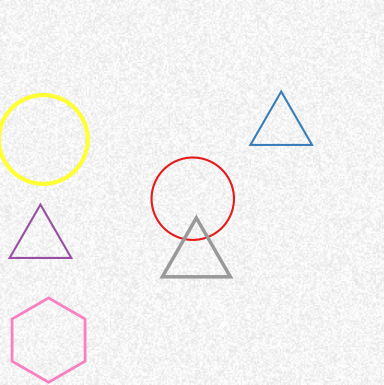[{"shape": "circle", "thickness": 1.5, "radius": 0.54, "center": [0.501, 0.484]}, {"shape": "triangle", "thickness": 1.5, "radius": 0.46, "center": [0.73, 0.67]}, {"shape": "triangle", "thickness": 1.5, "radius": 0.46, "center": [0.105, 0.376]}, {"shape": "circle", "thickness": 3, "radius": 0.58, "center": [0.113, 0.638]}, {"shape": "hexagon", "thickness": 2, "radius": 0.55, "center": [0.126, 0.117]}, {"shape": "triangle", "thickness": 2.5, "radius": 0.51, "center": [0.51, 0.332]}]